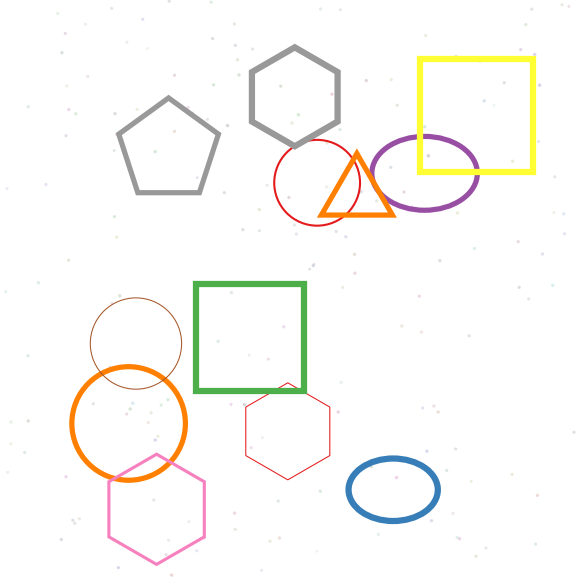[{"shape": "circle", "thickness": 1, "radius": 0.37, "center": [0.549, 0.683]}, {"shape": "hexagon", "thickness": 0.5, "radius": 0.42, "center": [0.498, 0.252]}, {"shape": "oval", "thickness": 3, "radius": 0.39, "center": [0.681, 0.151]}, {"shape": "square", "thickness": 3, "radius": 0.47, "center": [0.432, 0.415]}, {"shape": "oval", "thickness": 2.5, "radius": 0.46, "center": [0.735, 0.699]}, {"shape": "circle", "thickness": 2.5, "radius": 0.49, "center": [0.223, 0.266]}, {"shape": "triangle", "thickness": 2.5, "radius": 0.36, "center": [0.618, 0.662]}, {"shape": "square", "thickness": 3, "radius": 0.49, "center": [0.825, 0.799]}, {"shape": "circle", "thickness": 0.5, "radius": 0.4, "center": [0.235, 0.404]}, {"shape": "hexagon", "thickness": 1.5, "radius": 0.48, "center": [0.271, 0.117]}, {"shape": "pentagon", "thickness": 2.5, "radius": 0.45, "center": [0.292, 0.739]}, {"shape": "hexagon", "thickness": 3, "radius": 0.43, "center": [0.51, 0.831]}]